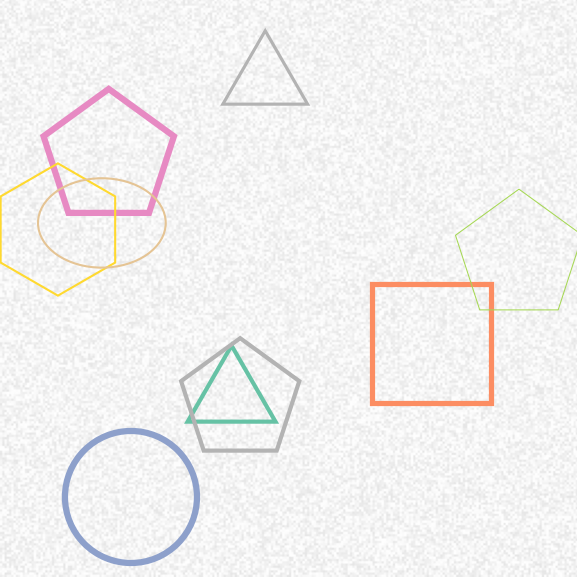[{"shape": "triangle", "thickness": 2, "radius": 0.44, "center": [0.401, 0.313]}, {"shape": "square", "thickness": 2.5, "radius": 0.51, "center": [0.748, 0.404]}, {"shape": "circle", "thickness": 3, "radius": 0.57, "center": [0.227, 0.139]}, {"shape": "pentagon", "thickness": 3, "radius": 0.59, "center": [0.188, 0.727]}, {"shape": "pentagon", "thickness": 0.5, "radius": 0.58, "center": [0.899, 0.556]}, {"shape": "hexagon", "thickness": 1, "radius": 0.57, "center": [0.1, 0.602]}, {"shape": "oval", "thickness": 1, "radius": 0.55, "center": [0.176, 0.613]}, {"shape": "pentagon", "thickness": 2, "radius": 0.54, "center": [0.416, 0.306]}, {"shape": "triangle", "thickness": 1.5, "radius": 0.42, "center": [0.459, 0.861]}]